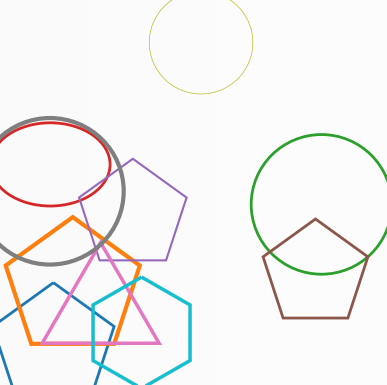[{"shape": "pentagon", "thickness": 2, "radius": 0.82, "center": [0.138, 0.101]}, {"shape": "pentagon", "thickness": 3, "radius": 0.91, "center": [0.188, 0.254]}, {"shape": "circle", "thickness": 2, "radius": 0.91, "center": [0.83, 0.469]}, {"shape": "oval", "thickness": 2, "radius": 0.77, "center": [0.13, 0.573]}, {"shape": "pentagon", "thickness": 1.5, "radius": 0.73, "center": [0.343, 0.442]}, {"shape": "pentagon", "thickness": 2, "radius": 0.71, "center": [0.814, 0.289]}, {"shape": "triangle", "thickness": 2.5, "radius": 0.87, "center": [0.26, 0.196]}, {"shape": "circle", "thickness": 3, "radius": 0.95, "center": [0.129, 0.503]}, {"shape": "circle", "thickness": 0.5, "radius": 0.67, "center": [0.519, 0.89]}, {"shape": "hexagon", "thickness": 2.5, "radius": 0.72, "center": [0.365, 0.136]}]